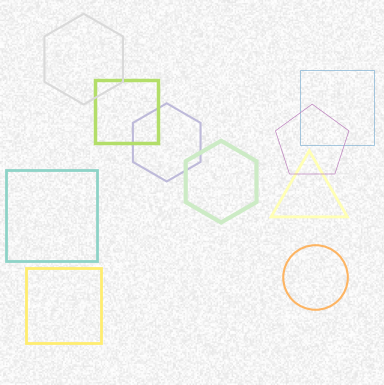[{"shape": "square", "thickness": 2, "radius": 0.59, "center": [0.134, 0.44]}, {"shape": "triangle", "thickness": 2, "radius": 0.57, "center": [0.803, 0.494]}, {"shape": "hexagon", "thickness": 1.5, "radius": 0.51, "center": [0.433, 0.63]}, {"shape": "square", "thickness": 0.5, "radius": 0.48, "center": [0.876, 0.721]}, {"shape": "circle", "thickness": 1.5, "radius": 0.42, "center": [0.82, 0.279]}, {"shape": "square", "thickness": 2.5, "radius": 0.41, "center": [0.329, 0.71]}, {"shape": "hexagon", "thickness": 1.5, "radius": 0.59, "center": [0.217, 0.846]}, {"shape": "pentagon", "thickness": 0.5, "radius": 0.5, "center": [0.811, 0.629]}, {"shape": "hexagon", "thickness": 3, "radius": 0.53, "center": [0.574, 0.528]}, {"shape": "square", "thickness": 2, "radius": 0.49, "center": [0.165, 0.206]}]